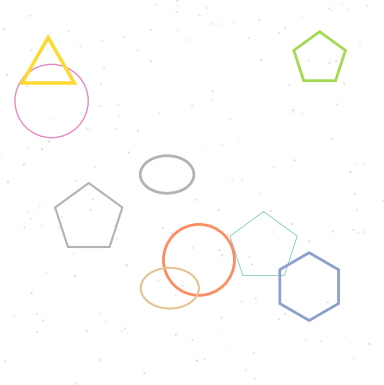[{"shape": "pentagon", "thickness": 0.5, "radius": 0.46, "center": [0.685, 0.359]}, {"shape": "circle", "thickness": 2, "radius": 0.46, "center": [0.517, 0.325]}, {"shape": "hexagon", "thickness": 2, "radius": 0.44, "center": [0.803, 0.256]}, {"shape": "circle", "thickness": 1, "radius": 0.48, "center": [0.134, 0.738]}, {"shape": "pentagon", "thickness": 2, "radius": 0.35, "center": [0.83, 0.847]}, {"shape": "triangle", "thickness": 2.5, "radius": 0.39, "center": [0.125, 0.824]}, {"shape": "oval", "thickness": 1.5, "radius": 0.38, "center": [0.441, 0.251]}, {"shape": "pentagon", "thickness": 1.5, "radius": 0.46, "center": [0.231, 0.433]}, {"shape": "oval", "thickness": 2, "radius": 0.35, "center": [0.434, 0.547]}]